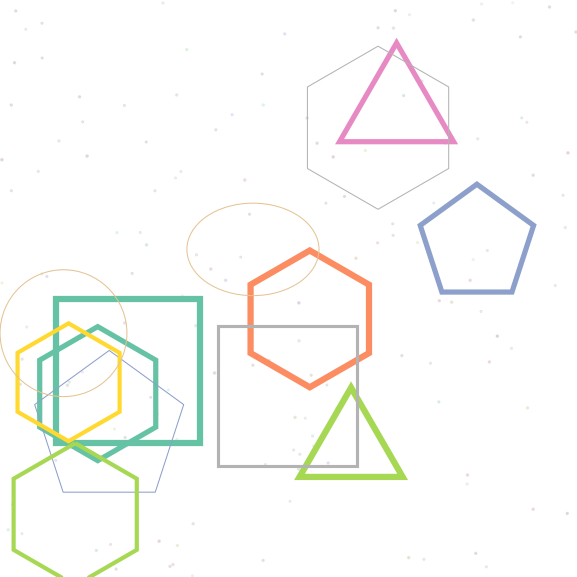[{"shape": "square", "thickness": 3, "radius": 0.62, "center": [0.222, 0.357]}, {"shape": "hexagon", "thickness": 2.5, "radius": 0.58, "center": [0.169, 0.318]}, {"shape": "hexagon", "thickness": 3, "radius": 0.59, "center": [0.536, 0.447]}, {"shape": "pentagon", "thickness": 0.5, "radius": 0.68, "center": [0.189, 0.257]}, {"shape": "pentagon", "thickness": 2.5, "radius": 0.52, "center": [0.826, 0.577]}, {"shape": "triangle", "thickness": 2.5, "radius": 0.57, "center": [0.687, 0.811]}, {"shape": "hexagon", "thickness": 2, "radius": 0.62, "center": [0.13, 0.109]}, {"shape": "triangle", "thickness": 3, "radius": 0.52, "center": [0.608, 0.225]}, {"shape": "hexagon", "thickness": 2, "radius": 0.51, "center": [0.119, 0.337]}, {"shape": "circle", "thickness": 0.5, "radius": 0.55, "center": [0.11, 0.422]}, {"shape": "oval", "thickness": 0.5, "radius": 0.57, "center": [0.438, 0.567]}, {"shape": "hexagon", "thickness": 0.5, "radius": 0.71, "center": [0.655, 0.778]}, {"shape": "square", "thickness": 1.5, "radius": 0.6, "center": [0.498, 0.313]}]